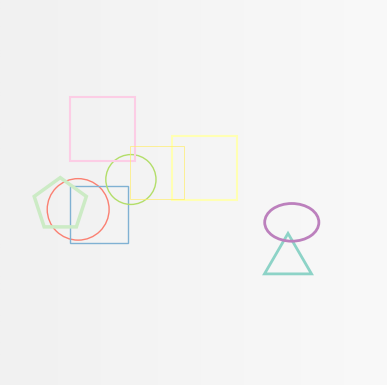[{"shape": "triangle", "thickness": 2, "radius": 0.35, "center": [0.743, 0.324]}, {"shape": "square", "thickness": 1.5, "radius": 0.42, "center": [0.528, 0.563]}, {"shape": "circle", "thickness": 1, "radius": 0.4, "center": [0.202, 0.456]}, {"shape": "square", "thickness": 1, "radius": 0.37, "center": [0.255, 0.442]}, {"shape": "circle", "thickness": 1, "radius": 0.32, "center": [0.338, 0.534]}, {"shape": "square", "thickness": 1.5, "radius": 0.42, "center": [0.264, 0.665]}, {"shape": "oval", "thickness": 2, "radius": 0.35, "center": [0.753, 0.422]}, {"shape": "pentagon", "thickness": 2.5, "radius": 0.35, "center": [0.156, 0.468]}, {"shape": "square", "thickness": 0.5, "radius": 0.34, "center": [0.406, 0.553]}]